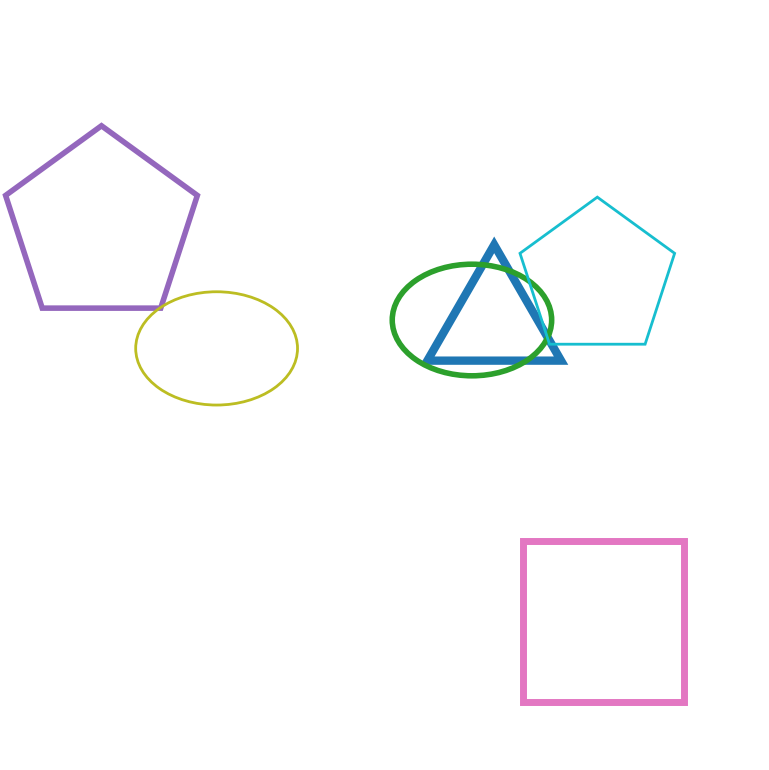[{"shape": "triangle", "thickness": 3, "radius": 0.5, "center": [0.642, 0.582]}, {"shape": "oval", "thickness": 2, "radius": 0.52, "center": [0.613, 0.584]}, {"shape": "pentagon", "thickness": 2, "radius": 0.65, "center": [0.132, 0.706]}, {"shape": "square", "thickness": 2.5, "radius": 0.52, "center": [0.784, 0.193]}, {"shape": "oval", "thickness": 1, "radius": 0.53, "center": [0.281, 0.548]}, {"shape": "pentagon", "thickness": 1, "radius": 0.53, "center": [0.776, 0.638]}]